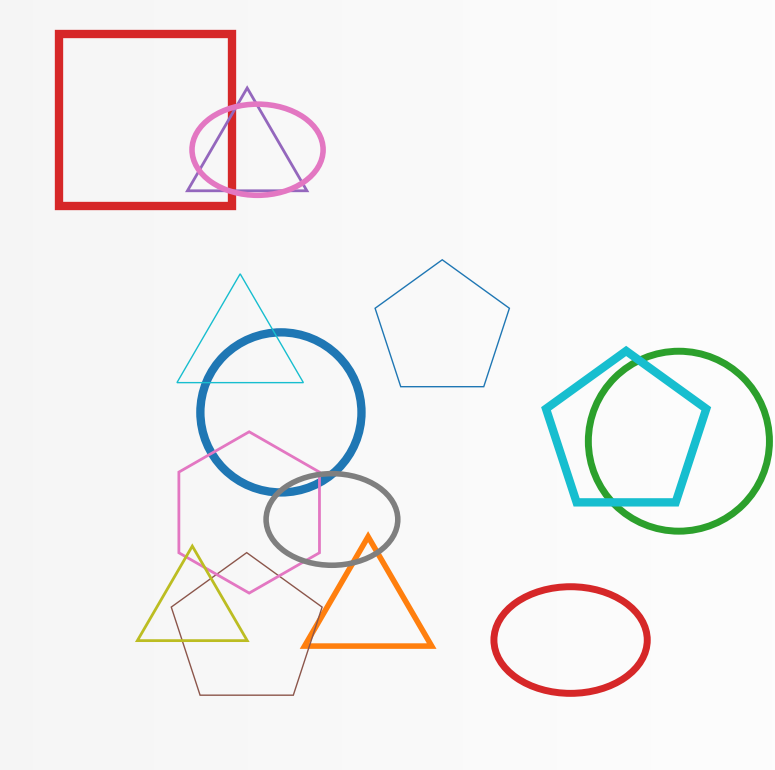[{"shape": "circle", "thickness": 3, "radius": 0.52, "center": [0.362, 0.464]}, {"shape": "pentagon", "thickness": 0.5, "radius": 0.46, "center": [0.571, 0.572]}, {"shape": "triangle", "thickness": 2, "radius": 0.47, "center": [0.475, 0.208]}, {"shape": "circle", "thickness": 2.5, "radius": 0.58, "center": [0.876, 0.427]}, {"shape": "square", "thickness": 3, "radius": 0.56, "center": [0.187, 0.845]}, {"shape": "oval", "thickness": 2.5, "radius": 0.49, "center": [0.736, 0.169]}, {"shape": "triangle", "thickness": 1, "radius": 0.45, "center": [0.319, 0.797]}, {"shape": "pentagon", "thickness": 0.5, "radius": 0.51, "center": [0.318, 0.18]}, {"shape": "oval", "thickness": 2, "radius": 0.42, "center": [0.332, 0.806]}, {"shape": "hexagon", "thickness": 1, "radius": 0.52, "center": [0.322, 0.335]}, {"shape": "oval", "thickness": 2, "radius": 0.42, "center": [0.428, 0.325]}, {"shape": "triangle", "thickness": 1, "radius": 0.41, "center": [0.248, 0.209]}, {"shape": "pentagon", "thickness": 3, "radius": 0.54, "center": [0.808, 0.436]}, {"shape": "triangle", "thickness": 0.5, "radius": 0.47, "center": [0.31, 0.55]}]